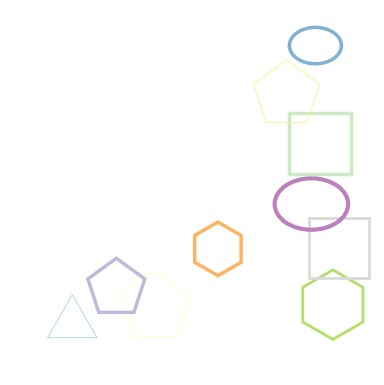[{"shape": "triangle", "thickness": 0.5, "radius": 0.37, "center": [0.188, 0.16]}, {"shape": "pentagon", "thickness": 0.5, "radius": 0.48, "center": [0.402, 0.202]}, {"shape": "pentagon", "thickness": 2.5, "radius": 0.39, "center": [0.302, 0.252]}, {"shape": "oval", "thickness": 2.5, "radius": 0.34, "center": [0.819, 0.882]}, {"shape": "hexagon", "thickness": 2.5, "radius": 0.35, "center": [0.566, 0.354]}, {"shape": "hexagon", "thickness": 2, "radius": 0.45, "center": [0.865, 0.209]}, {"shape": "square", "thickness": 2, "radius": 0.39, "center": [0.88, 0.355]}, {"shape": "oval", "thickness": 3, "radius": 0.48, "center": [0.809, 0.47]}, {"shape": "square", "thickness": 2.5, "radius": 0.4, "center": [0.832, 0.627]}, {"shape": "pentagon", "thickness": 0.5, "radius": 0.45, "center": [0.744, 0.754]}]